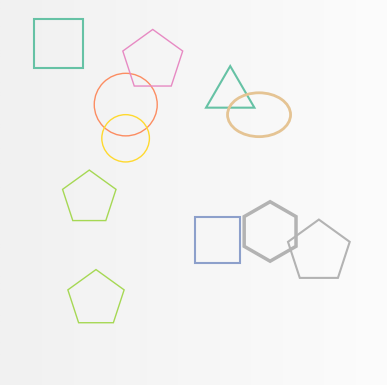[{"shape": "square", "thickness": 1.5, "radius": 0.32, "center": [0.152, 0.887]}, {"shape": "triangle", "thickness": 1.5, "radius": 0.36, "center": [0.594, 0.756]}, {"shape": "circle", "thickness": 1, "radius": 0.41, "center": [0.324, 0.728]}, {"shape": "square", "thickness": 1.5, "radius": 0.29, "center": [0.562, 0.377]}, {"shape": "pentagon", "thickness": 1, "radius": 0.41, "center": [0.394, 0.842]}, {"shape": "pentagon", "thickness": 1, "radius": 0.36, "center": [0.23, 0.486]}, {"shape": "pentagon", "thickness": 1, "radius": 0.38, "center": [0.248, 0.223]}, {"shape": "circle", "thickness": 1, "radius": 0.31, "center": [0.324, 0.641]}, {"shape": "oval", "thickness": 2, "radius": 0.41, "center": [0.669, 0.702]}, {"shape": "hexagon", "thickness": 2.5, "radius": 0.39, "center": [0.697, 0.399]}, {"shape": "pentagon", "thickness": 1.5, "radius": 0.42, "center": [0.823, 0.346]}]